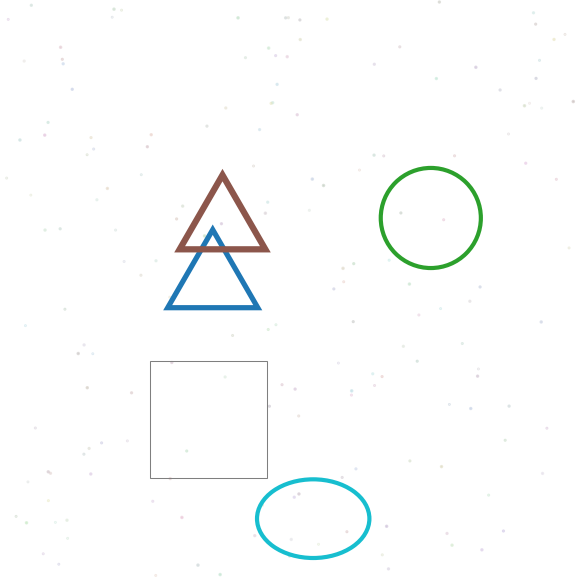[{"shape": "triangle", "thickness": 2.5, "radius": 0.45, "center": [0.368, 0.511]}, {"shape": "circle", "thickness": 2, "radius": 0.43, "center": [0.746, 0.622]}, {"shape": "triangle", "thickness": 3, "radius": 0.43, "center": [0.385, 0.61]}, {"shape": "square", "thickness": 0.5, "radius": 0.51, "center": [0.36, 0.272]}, {"shape": "oval", "thickness": 2, "radius": 0.49, "center": [0.542, 0.101]}]